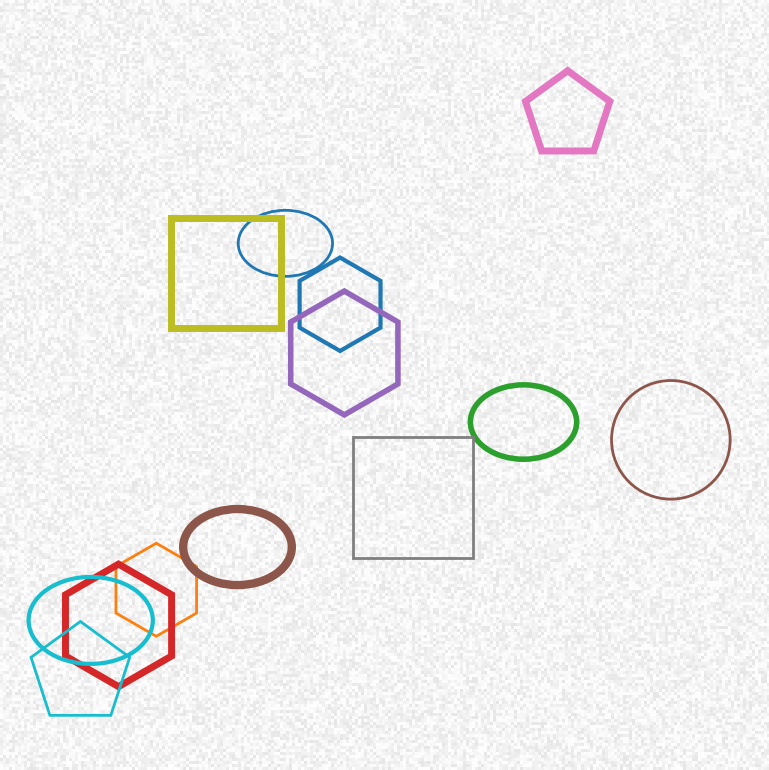[{"shape": "oval", "thickness": 1, "radius": 0.31, "center": [0.371, 0.684]}, {"shape": "hexagon", "thickness": 1.5, "radius": 0.3, "center": [0.442, 0.605]}, {"shape": "hexagon", "thickness": 1, "radius": 0.3, "center": [0.203, 0.234]}, {"shape": "oval", "thickness": 2, "radius": 0.34, "center": [0.68, 0.452]}, {"shape": "hexagon", "thickness": 2.5, "radius": 0.4, "center": [0.154, 0.188]}, {"shape": "hexagon", "thickness": 2, "radius": 0.4, "center": [0.447, 0.542]}, {"shape": "oval", "thickness": 3, "radius": 0.35, "center": [0.308, 0.29]}, {"shape": "circle", "thickness": 1, "radius": 0.39, "center": [0.871, 0.429]}, {"shape": "pentagon", "thickness": 2.5, "radius": 0.29, "center": [0.737, 0.851]}, {"shape": "square", "thickness": 1, "radius": 0.39, "center": [0.537, 0.354]}, {"shape": "square", "thickness": 2.5, "radius": 0.36, "center": [0.294, 0.645]}, {"shape": "oval", "thickness": 1.5, "radius": 0.4, "center": [0.118, 0.194]}, {"shape": "pentagon", "thickness": 1, "radius": 0.34, "center": [0.104, 0.125]}]